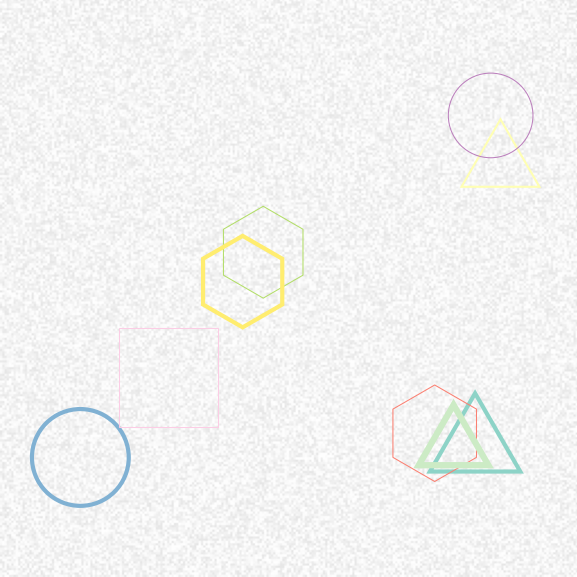[{"shape": "triangle", "thickness": 2, "radius": 0.45, "center": [0.823, 0.228]}, {"shape": "triangle", "thickness": 1, "radius": 0.39, "center": [0.867, 0.715]}, {"shape": "hexagon", "thickness": 0.5, "radius": 0.42, "center": [0.753, 0.249]}, {"shape": "circle", "thickness": 2, "radius": 0.42, "center": [0.139, 0.207]}, {"shape": "hexagon", "thickness": 0.5, "radius": 0.4, "center": [0.456, 0.562]}, {"shape": "square", "thickness": 0.5, "radius": 0.43, "center": [0.292, 0.345]}, {"shape": "circle", "thickness": 0.5, "radius": 0.37, "center": [0.85, 0.799]}, {"shape": "triangle", "thickness": 3, "radius": 0.35, "center": [0.785, 0.228]}, {"shape": "hexagon", "thickness": 2, "radius": 0.4, "center": [0.42, 0.512]}]